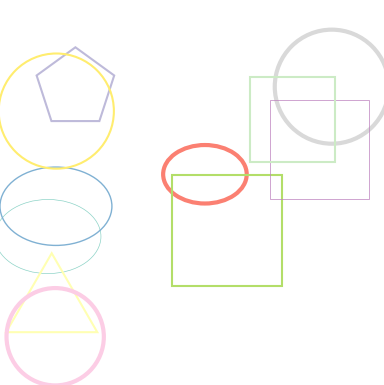[{"shape": "oval", "thickness": 0.5, "radius": 0.69, "center": [0.125, 0.386]}, {"shape": "triangle", "thickness": 1.5, "radius": 0.68, "center": [0.134, 0.206]}, {"shape": "pentagon", "thickness": 1.5, "radius": 0.53, "center": [0.196, 0.771]}, {"shape": "oval", "thickness": 3, "radius": 0.54, "center": [0.532, 0.547]}, {"shape": "oval", "thickness": 1, "radius": 0.73, "center": [0.145, 0.464]}, {"shape": "square", "thickness": 1.5, "radius": 0.72, "center": [0.59, 0.402]}, {"shape": "circle", "thickness": 3, "radius": 0.63, "center": [0.143, 0.125]}, {"shape": "circle", "thickness": 3, "radius": 0.74, "center": [0.862, 0.775]}, {"shape": "square", "thickness": 0.5, "radius": 0.64, "center": [0.83, 0.611]}, {"shape": "square", "thickness": 1.5, "radius": 0.55, "center": [0.76, 0.689]}, {"shape": "circle", "thickness": 1.5, "radius": 0.75, "center": [0.146, 0.711]}]